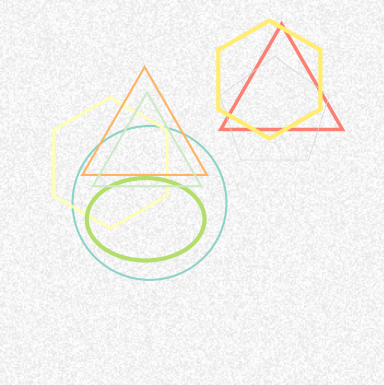[{"shape": "circle", "thickness": 1.5, "radius": 1.0, "center": [0.388, 0.473]}, {"shape": "hexagon", "thickness": 2, "radius": 0.85, "center": [0.287, 0.577]}, {"shape": "triangle", "thickness": 2.5, "radius": 0.91, "center": [0.731, 0.755]}, {"shape": "triangle", "thickness": 1.5, "radius": 0.93, "center": [0.376, 0.639]}, {"shape": "oval", "thickness": 3, "radius": 0.76, "center": [0.378, 0.43]}, {"shape": "pentagon", "thickness": 0.5, "radius": 0.75, "center": [0.713, 0.705]}, {"shape": "triangle", "thickness": 1.5, "radius": 0.81, "center": [0.382, 0.598]}, {"shape": "hexagon", "thickness": 3, "radius": 0.77, "center": [0.7, 0.793]}]